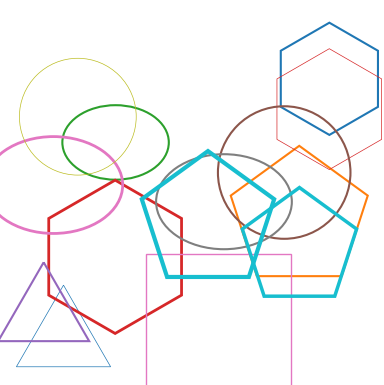[{"shape": "triangle", "thickness": 0.5, "radius": 0.71, "center": [0.165, 0.118]}, {"shape": "hexagon", "thickness": 1.5, "radius": 0.73, "center": [0.856, 0.795]}, {"shape": "pentagon", "thickness": 1.5, "radius": 0.94, "center": [0.777, 0.434]}, {"shape": "oval", "thickness": 1.5, "radius": 0.69, "center": [0.3, 0.63]}, {"shape": "hexagon", "thickness": 2, "radius": 1.0, "center": [0.299, 0.333]}, {"shape": "hexagon", "thickness": 0.5, "radius": 0.78, "center": [0.855, 0.717]}, {"shape": "triangle", "thickness": 1.5, "radius": 0.68, "center": [0.113, 0.182]}, {"shape": "circle", "thickness": 1.5, "radius": 0.86, "center": [0.738, 0.552]}, {"shape": "square", "thickness": 1, "radius": 0.95, "center": [0.568, 0.152]}, {"shape": "oval", "thickness": 2, "radius": 0.9, "center": [0.139, 0.519]}, {"shape": "oval", "thickness": 1.5, "radius": 0.88, "center": [0.582, 0.476]}, {"shape": "circle", "thickness": 0.5, "radius": 0.76, "center": [0.202, 0.697]}, {"shape": "pentagon", "thickness": 2.5, "radius": 0.78, "center": [0.778, 0.357]}, {"shape": "pentagon", "thickness": 3, "radius": 0.9, "center": [0.54, 0.427]}]